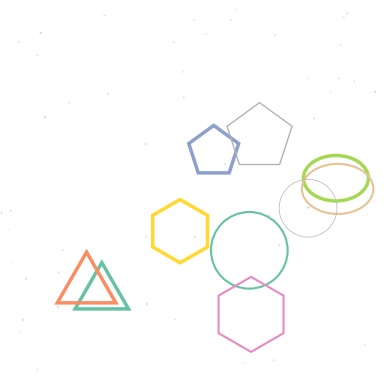[{"shape": "triangle", "thickness": 2.5, "radius": 0.4, "center": [0.264, 0.238]}, {"shape": "circle", "thickness": 1.5, "radius": 0.5, "center": [0.648, 0.35]}, {"shape": "triangle", "thickness": 2.5, "radius": 0.44, "center": [0.225, 0.257]}, {"shape": "pentagon", "thickness": 2.5, "radius": 0.34, "center": [0.555, 0.606]}, {"shape": "hexagon", "thickness": 1.5, "radius": 0.49, "center": [0.652, 0.183]}, {"shape": "oval", "thickness": 2.5, "radius": 0.42, "center": [0.873, 0.537]}, {"shape": "hexagon", "thickness": 2.5, "radius": 0.41, "center": [0.468, 0.4]}, {"shape": "oval", "thickness": 1.5, "radius": 0.46, "center": [0.877, 0.509]}, {"shape": "pentagon", "thickness": 1, "radius": 0.44, "center": [0.674, 0.645]}, {"shape": "circle", "thickness": 0.5, "radius": 0.38, "center": [0.8, 0.459]}]